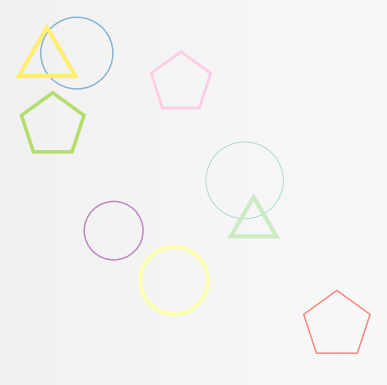[{"shape": "circle", "thickness": 0.5, "radius": 0.5, "center": [0.631, 0.532]}, {"shape": "circle", "thickness": 3, "radius": 0.44, "center": [0.449, 0.271]}, {"shape": "pentagon", "thickness": 1, "radius": 0.45, "center": [0.869, 0.156]}, {"shape": "circle", "thickness": 1, "radius": 0.47, "center": [0.198, 0.862]}, {"shape": "pentagon", "thickness": 2.5, "radius": 0.42, "center": [0.136, 0.674]}, {"shape": "pentagon", "thickness": 2, "radius": 0.4, "center": [0.467, 0.785]}, {"shape": "circle", "thickness": 1, "radius": 0.38, "center": [0.293, 0.401]}, {"shape": "triangle", "thickness": 3, "radius": 0.34, "center": [0.655, 0.42]}, {"shape": "triangle", "thickness": 3, "radius": 0.42, "center": [0.121, 0.845]}]